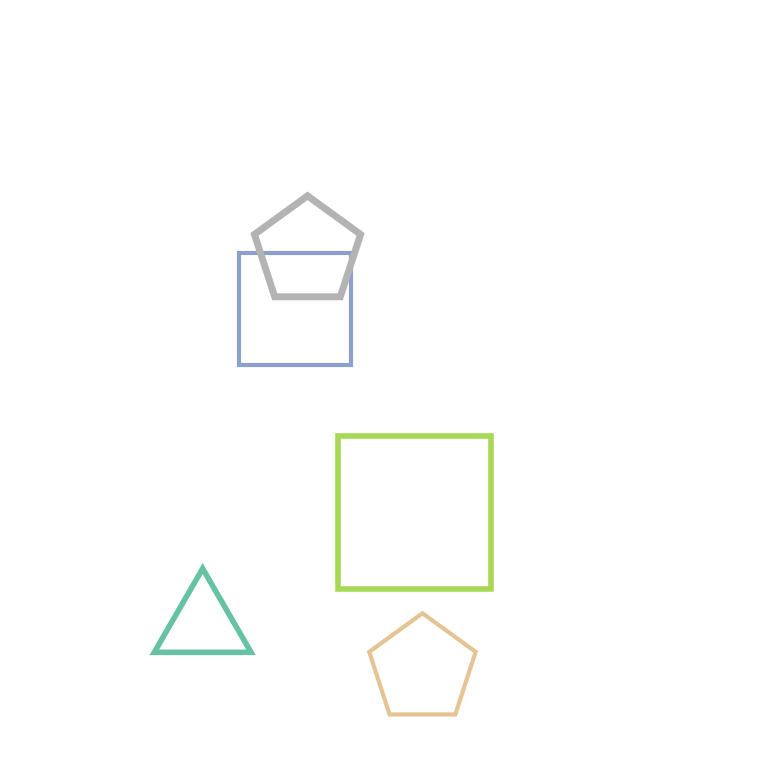[{"shape": "triangle", "thickness": 2, "radius": 0.36, "center": [0.263, 0.189]}, {"shape": "square", "thickness": 1.5, "radius": 0.36, "center": [0.383, 0.599]}, {"shape": "square", "thickness": 2, "radius": 0.5, "center": [0.538, 0.335]}, {"shape": "pentagon", "thickness": 1.5, "radius": 0.36, "center": [0.549, 0.131]}, {"shape": "pentagon", "thickness": 2.5, "radius": 0.36, "center": [0.399, 0.673]}]